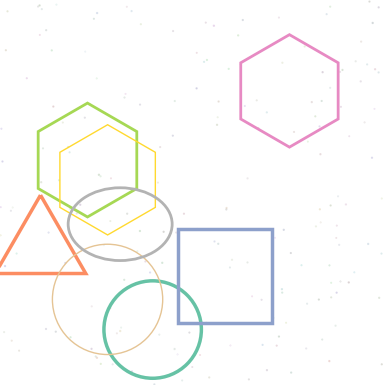[{"shape": "circle", "thickness": 2.5, "radius": 0.63, "center": [0.396, 0.144]}, {"shape": "triangle", "thickness": 2.5, "radius": 0.68, "center": [0.105, 0.357]}, {"shape": "square", "thickness": 2.5, "radius": 0.61, "center": [0.585, 0.283]}, {"shape": "hexagon", "thickness": 2, "radius": 0.73, "center": [0.752, 0.764]}, {"shape": "hexagon", "thickness": 2, "radius": 0.74, "center": [0.227, 0.584]}, {"shape": "hexagon", "thickness": 1, "radius": 0.72, "center": [0.28, 0.533]}, {"shape": "circle", "thickness": 1, "radius": 0.72, "center": [0.279, 0.222]}, {"shape": "oval", "thickness": 2, "radius": 0.68, "center": [0.312, 0.418]}]